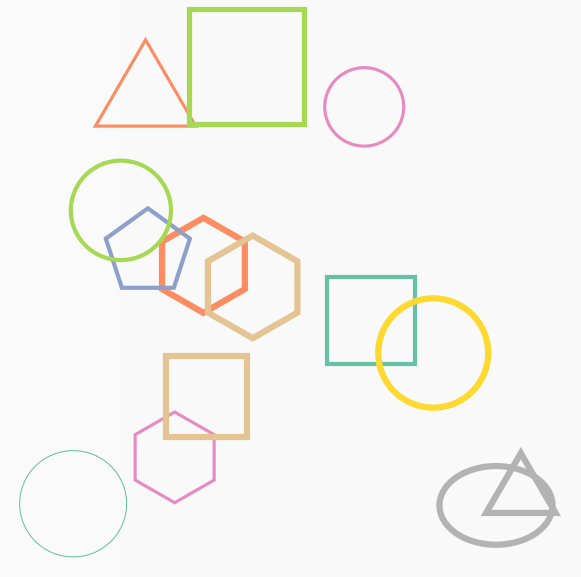[{"shape": "circle", "thickness": 0.5, "radius": 0.46, "center": [0.126, 0.127]}, {"shape": "square", "thickness": 2, "radius": 0.38, "center": [0.638, 0.444]}, {"shape": "hexagon", "thickness": 3, "radius": 0.41, "center": [0.35, 0.54]}, {"shape": "triangle", "thickness": 1.5, "radius": 0.5, "center": [0.25, 0.831]}, {"shape": "pentagon", "thickness": 2, "radius": 0.38, "center": [0.254, 0.562]}, {"shape": "circle", "thickness": 1.5, "radius": 0.34, "center": [0.627, 0.814]}, {"shape": "hexagon", "thickness": 1.5, "radius": 0.39, "center": [0.3, 0.207]}, {"shape": "square", "thickness": 2.5, "radius": 0.49, "center": [0.425, 0.884]}, {"shape": "circle", "thickness": 2, "radius": 0.43, "center": [0.208, 0.635]}, {"shape": "circle", "thickness": 3, "radius": 0.47, "center": [0.745, 0.388]}, {"shape": "square", "thickness": 3, "radius": 0.35, "center": [0.355, 0.312]}, {"shape": "hexagon", "thickness": 3, "radius": 0.44, "center": [0.435, 0.502]}, {"shape": "triangle", "thickness": 3, "radius": 0.34, "center": [0.896, 0.145]}, {"shape": "oval", "thickness": 3, "radius": 0.49, "center": [0.853, 0.124]}]